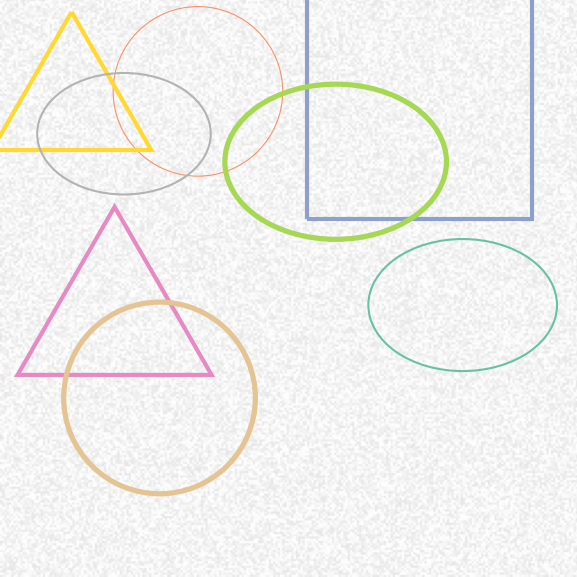[{"shape": "oval", "thickness": 1, "radius": 0.82, "center": [0.801, 0.471]}, {"shape": "circle", "thickness": 0.5, "radius": 0.73, "center": [0.343, 0.841]}, {"shape": "square", "thickness": 2, "radius": 0.97, "center": [0.727, 0.815]}, {"shape": "triangle", "thickness": 2, "radius": 0.97, "center": [0.198, 0.447]}, {"shape": "oval", "thickness": 2.5, "radius": 0.96, "center": [0.581, 0.719]}, {"shape": "triangle", "thickness": 2, "radius": 0.8, "center": [0.124, 0.819]}, {"shape": "circle", "thickness": 2.5, "radius": 0.83, "center": [0.276, 0.31]}, {"shape": "oval", "thickness": 1, "radius": 0.75, "center": [0.215, 0.768]}]